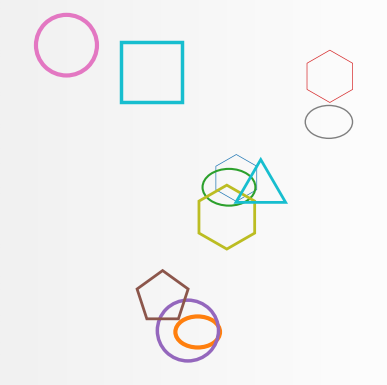[{"shape": "hexagon", "thickness": 0.5, "radius": 0.3, "center": [0.61, 0.538]}, {"shape": "oval", "thickness": 3, "radius": 0.29, "center": [0.51, 0.138]}, {"shape": "oval", "thickness": 1.5, "radius": 0.34, "center": [0.591, 0.514]}, {"shape": "hexagon", "thickness": 0.5, "radius": 0.34, "center": [0.851, 0.802]}, {"shape": "circle", "thickness": 2.5, "radius": 0.39, "center": [0.485, 0.141]}, {"shape": "pentagon", "thickness": 2, "radius": 0.35, "center": [0.42, 0.228]}, {"shape": "circle", "thickness": 3, "radius": 0.39, "center": [0.172, 0.883]}, {"shape": "oval", "thickness": 1, "radius": 0.3, "center": [0.849, 0.683]}, {"shape": "hexagon", "thickness": 2, "radius": 0.42, "center": [0.585, 0.436]}, {"shape": "triangle", "thickness": 2, "radius": 0.37, "center": [0.673, 0.511]}, {"shape": "square", "thickness": 2.5, "radius": 0.39, "center": [0.391, 0.814]}]